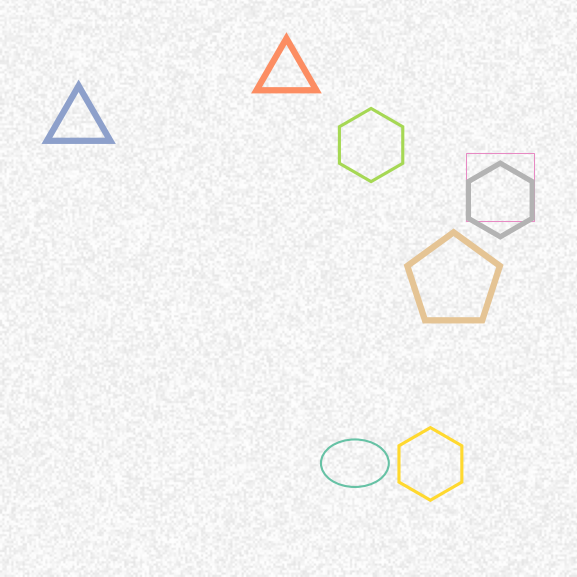[{"shape": "oval", "thickness": 1, "radius": 0.29, "center": [0.615, 0.197]}, {"shape": "triangle", "thickness": 3, "radius": 0.3, "center": [0.496, 0.873]}, {"shape": "triangle", "thickness": 3, "radius": 0.32, "center": [0.136, 0.787]}, {"shape": "square", "thickness": 0.5, "radius": 0.29, "center": [0.866, 0.675]}, {"shape": "hexagon", "thickness": 1.5, "radius": 0.32, "center": [0.643, 0.748]}, {"shape": "hexagon", "thickness": 1.5, "radius": 0.31, "center": [0.745, 0.196]}, {"shape": "pentagon", "thickness": 3, "radius": 0.42, "center": [0.785, 0.513]}, {"shape": "hexagon", "thickness": 2.5, "radius": 0.32, "center": [0.866, 0.653]}]